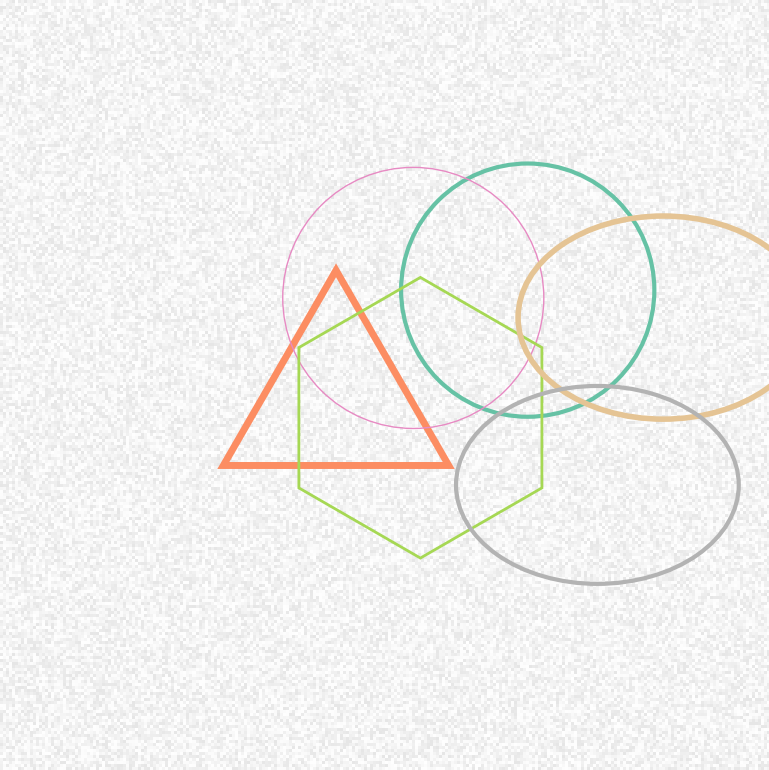[{"shape": "circle", "thickness": 1.5, "radius": 0.82, "center": [0.685, 0.623]}, {"shape": "triangle", "thickness": 2.5, "radius": 0.85, "center": [0.436, 0.48]}, {"shape": "circle", "thickness": 0.5, "radius": 0.85, "center": [0.537, 0.613]}, {"shape": "hexagon", "thickness": 1, "radius": 0.91, "center": [0.546, 0.457]}, {"shape": "oval", "thickness": 2, "radius": 0.94, "center": [0.861, 0.588]}, {"shape": "oval", "thickness": 1.5, "radius": 0.92, "center": [0.776, 0.37]}]